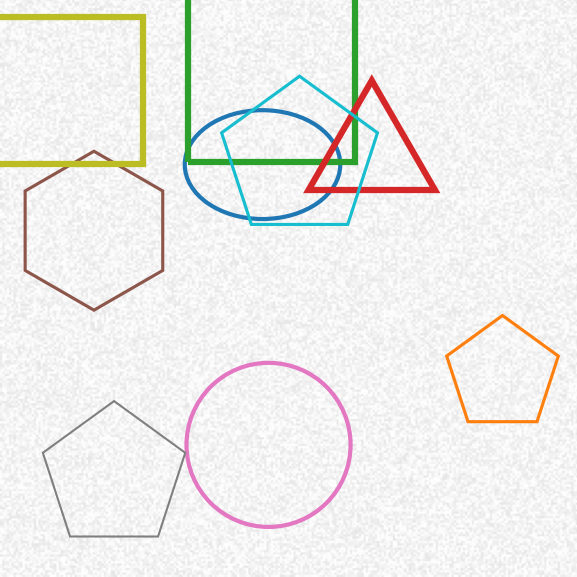[{"shape": "oval", "thickness": 2, "radius": 0.67, "center": [0.455, 0.714]}, {"shape": "pentagon", "thickness": 1.5, "radius": 0.51, "center": [0.87, 0.351]}, {"shape": "square", "thickness": 3, "radius": 0.72, "center": [0.47, 0.863]}, {"shape": "triangle", "thickness": 3, "radius": 0.63, "center": [0.644, 0.733]}, {"shape": "hexagon", "thickness": 1.5, "radius": 0.69, "center": [0.163, 0.6]}, {"shape": "circle", "thickness": 2, "radius": 0.71, "center": [0.465, 0.229]}, {"shape": "pentagon", "thickness": 1, "radius": 0.65, "center": [0.198, 0.175]}, {"shape": "square", "thickness": 3, "radius": 0.63, "center": [0.121, 0.843]}, {"shape": "pentagon", "thickness": 1.5, "radius": 0.71, "center": [0.519, 0.725]}]